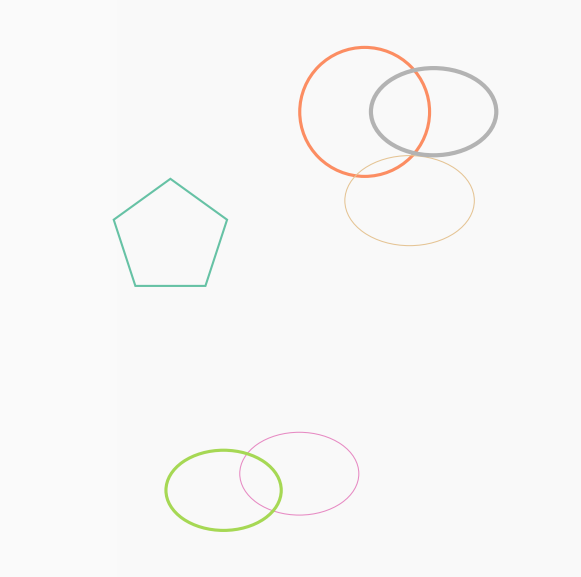[{"shape": "pentagon", "thickness": 1, "radius": 0.51, "center": [0.293, 0.587]}, {"shape": "circle", "thickness": 1.5, "radius": 0.56, "center": [0.627, 0.805]}, {"shape": "oval", "thickness": 0.5, "radius": 0.51, "center": [0.515, 0.179]}, {"shape": "oval", "thickness": 1.5, "radius": 0.5, "center": [0.385, 0.15]}, {"shape": "oval", "thickness": 0.5, "radius": 0.56, "center": [0.705, 0.652]}, {"shape": "oval", "thickness": 2, "radius": 0.54, "center": [0.746, 0.806]}]